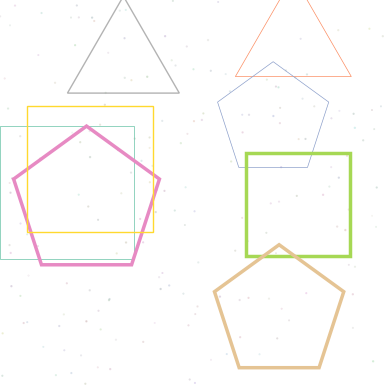[{"shape": "square", "thickness": 0.5, "radius": 0.87, "center": [0.174, 0.5]}, {"shape": "triangle", "thickness": 0.5, "radius": 0.87, "center": [0.762, 0.888]}, {"shape": "pentagon", "thickness": 0.5, "radius": 0.76, "center": [0.709, 0.688]}, {"shape": "pentagon", "thickness": 2.5, "radius": 1.0, "center": [0.225, 0.473]}, {"shape": "square", "thickness": 2.5, "radius": 0.67, "center": [0.774, 0.469]}, {"shape": "square", "thickness": 1, "radius": 0.82, "center": [0.233, 0.562]}, {"shape": "pentagon", "thickness": 2.5, "radius": 0.88, "center": [0.725, 0.188]}, {"shape": "triangle", "thickness": 1, "radius": 0.84, "center": [0.32, 0.842]}]